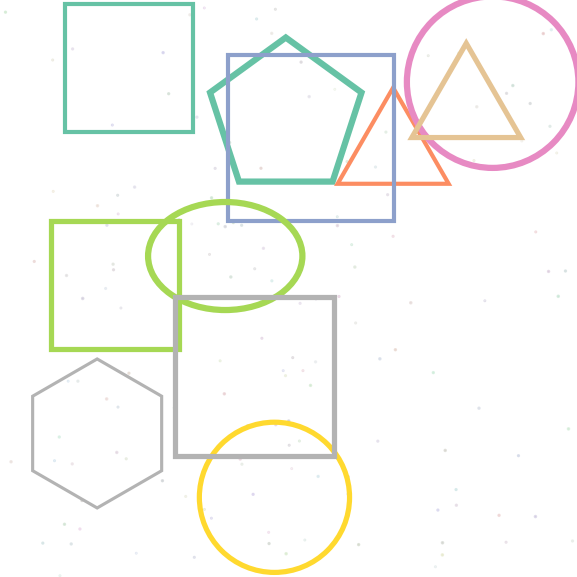[{"shape": "pentagon", "thickness": 3, "radius": 0.69, "center": [0.495, 0.796]}, {"shape": "square", "thickness": 2, "radius": 0.55, "center": [0.223, 0.881]}, {"shape": "triangle", "thickness": 2, "radius": 0.55, "center": [0.681, 0.736]}, {"shape": "square", "thickness": 2, "radius": 0.72, "center": [0.539, 0.76]}, {"shape": "circle", "thickness": 3, "radius": 0.74, "center": [0.853, 0.857]}, {"shape": "oval", "thickness": 3, "radius": 0.67, "center": [0.39, 0.556]}, {"shape": "square", "thickness": 2.5, "radius": 0.55, "center": [0.199, 0.506]}, {"shape": "circle", "thickness": 2.5, "radius": 0.65, "center": [0.475, 0.138]}, {"shape": "triangle", "thickness": 2.5, "radius": 0.54, "center": [0.807, 0.815]}, {"shape": "square", "thickness": 2.5, "radius": 0.69, "center": [0.44, 0.347]}, {"shape": "hexagon", "thickness": 1.5, "radius": 0.64, "center": [0.168, 0.249]}]